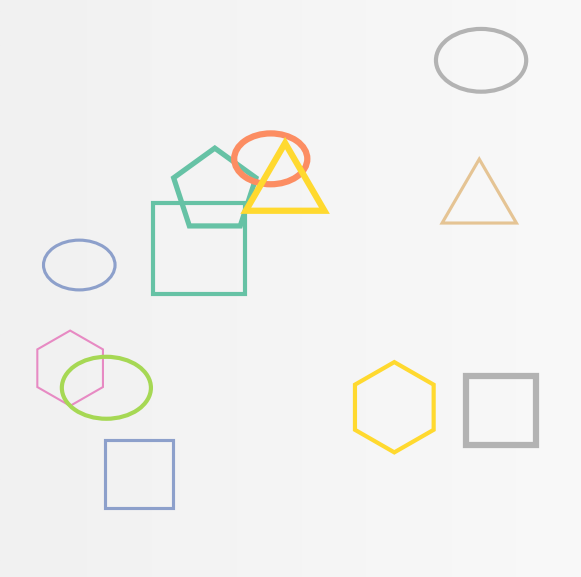[{"shape": "square", "thickness": 2, "radius": 0.39, "center": [0.342, 0.568]}, {"shape": "pentagon", "thickness": 2.5, "radius": 0.37, "center": [0.37, 0.668]}, {"shape": "oval", "thickness": 3, "radius": 0.31, "center": [0.466, 0.724]}, {"shape": "square", "thickness": 1.5, "radius": 0.29, "center": [0.239, 0.178]}, {"shape": "oval", "thickness": 1.5, "radius": 0.31, "center": [0.136, 0.54]}, {"shape": "hexagon", "thickness": 1, "radius": 0.33, "center": [0.121, 0.362]}, {"shape": "oval", "thickness": 2, "radius": 0.38, "center": [0.183, 0.328]}, {"shape": "triangle", "thickness": 3, "radius": 0.39, "center": [0.49, 0.673]}, {"shape": "hexagon", "thickness": 2, "radius": 0.39, "center": [0.678, 0.294]}, {"shape": "triangle", "thickness": 1.5, "radius": 0.37, "center": [0.825, 0.65]}, {"shape": "square", "thickness": 3, "radius": 0.3, "center": [0.863, 0.288]}, {"shape": "oval", "thickness": 2, "radius": 0.39, "center": [0.828, 0.895]}]